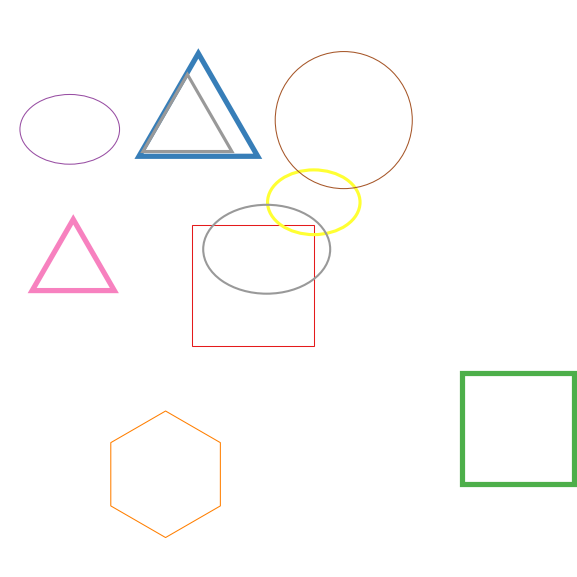[{"shape": "square", "thickness": 0.5, "radius": 0.52, "center": [0.438, 0.504]}, {"shape": "triangle", "thickness": 2.5, "radius": 0.59, "center": [0.343, 0.788]}, {"shape": "square", "thickness": 2.5, "radius": 0.48, "center": [0.897, 0.257]}, {"shape": "oval", "thickness": 0.5, "radius": 0.43, "center": [0.121, 0.775]}, {"shape": "hexagon", "thickness": 0.5, "radius": 0.55, "center": [0.287, 0.178]}, {"shape": "oval", "thickness": 1.5, "radius": 0.4, "center": [0.543, 0.649]}, {"shape": "circle", "thickness": 0.5, "radius": 0.59, "center": [0.595, 0.791]}, {"shape": "triangle", "thickness": 2.5, "radius": 0.41, "center": [0.127, 0.537]}, {"shape": "triangle", "thickness": 1.5, "radius": 0.44, "center": [0.325, 0.781]}, {"shape": "oval", "thickness": 1, "radius": 0.55, "center": [0.462, 0.568]}]